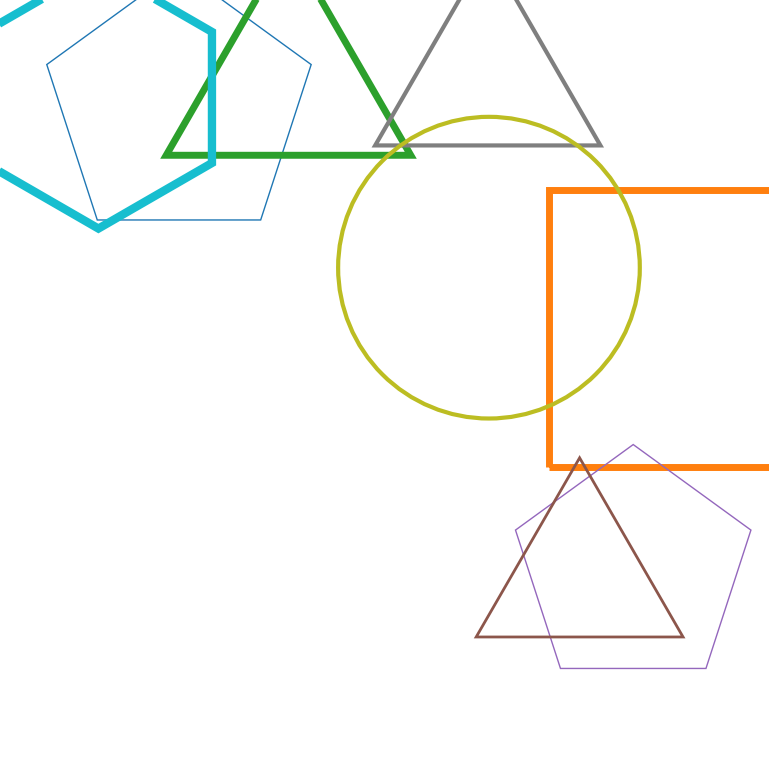[{"shape": "pentagon", "thickness": 0.5, "radius": 0.9, "center": [0.232, 0.86]}, {"shape": "square", "thickness": 2.5, "radius": 0.9, "center": [0.893, 0.573]}, {"shape": "triangle", "thickness": 2.5, "radius": 0.92, "center": [0.375, 0.89]}, {"shape": "pentagon", "thickness": 0.5, "radius": 0.8, "center": [0.822, 0.262]}, {"shape": "triangle", "thickness": 1, "radius": 0.78, "center": [0.753, 0.25]}, {"shape": "triangle", "thickness": 1.5, "radius": 0.84, "center": [0.633, 0.896]}, {"shape": "circle", "thickness": 1.5, "radius": 0.98, "center": [0.635, 0.652]}, {"shape": "hexagon", "thickness": 3, "radius": 0.85, "center": [0.128, 0.873]}]